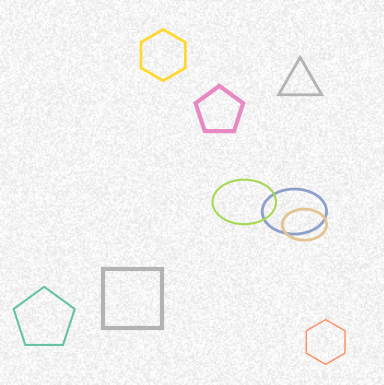[{"shape": "pentagon", "thickness": 1.5, "radius": 0.42, "center": [0.115, 0.172]}, {"shape": "hexagon", "thickness": 1, "radius": 0.29, "center": [0.846, 0.112]}, {"shape": "oval", "thickness": 2, "radius": 0.42, "center": [0.765, 0.451]}, {"shape": "pentagon", "thickness": 3, "radius": 0.32, "center": [0.57, 0.712]}, {"shape": "oval", "thickness": 1.5, "radius": 0.41, "center": [0.634, 0.475]}, {"shape": "hexagon", "thickness": 2, "radius": 0.33, "center": [0.424, 0.857]}, {"shape": "oval", "thickness": 2, "radius": 0.29, "center": [0.791, 0.416]}, {"shape": "triangle", "thickness": 2, "radius": 0.32, "center": [0.78, 0.786]}, {"shape": "square", "thickness": 3, "radius": 0.38, "center": [0.344, 0.225]}]